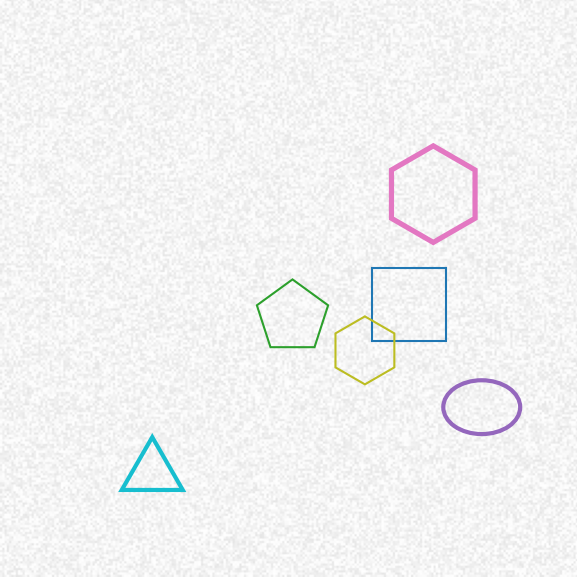[{"shape": "square", "thickness": 1, "radius": 0.32, "center": [0.708, 0.472]}, {"shape": "pentagon", "thickness": 1, "radius": 0.32, "center": [0.506, 0.45]}, {"shape": "oval", "thickness": 2, "radius": 0.33, "center": [0.834, 0.294]}, {"shape": "hexagon", "thickness": 2.5, "radius": 0.42, "center": [0.75, 0.663]}, {"shape": "hexagon", "thickness": 1, "radius": 0.29, "center": [0.632, 0.392]}, {"shape": "triangle", "thickness": 2, "radius": 0.3, "center": [0.264, 0.181]}]